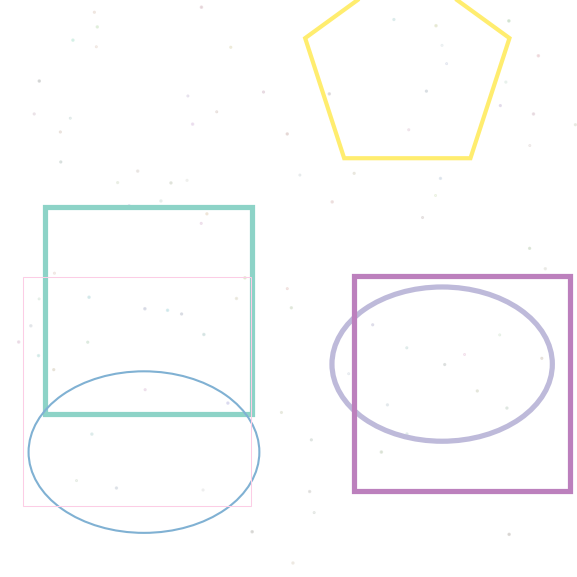[{"shape": "square", "thickness": 2.5, "radius": 0.9, "center": [0.257, 0.462]}, {"shape": "oval", "thickness": 2.5, "radius": 0.95, "center": [0.766, 0.369]}, {"shape": "oval", "thickness": 1, "radius": 1.0, "center": [0.249, 0.216]}, {"shape": "square", "thickness": 0.5, "radius": 0.99, "center": [0.237, 0.321]}, {"shape": "square", "thickness": 2.5, "radius": 0.93, "center": [0.8, 0.335]}, {"shape": "pentagon", "thickness": 2, "radius": 0.93, "center": [0.705, 0.876]}]